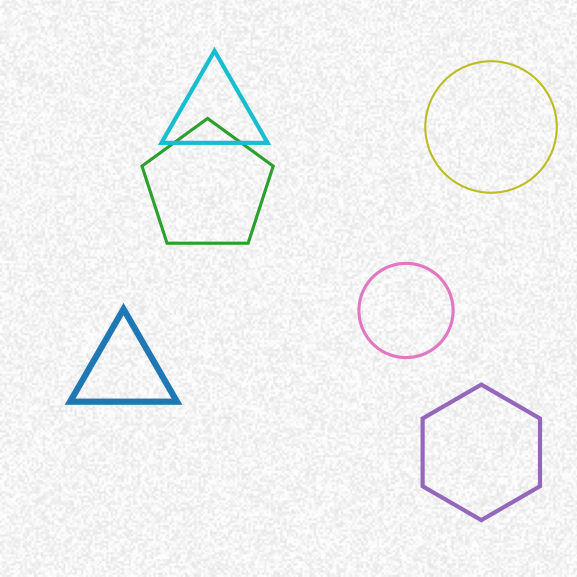[{"shape": "triangle", "thickness": 3, "radius": 0.53, "center": [0.214, 0.357]}, {"shape": "pentagon", "thickness": 1.5, "radius": 0.6, "center": [0.359, 0.675]}, {"shape": "hexagon", "thickness": 2, "radius": 0.59, "center": [0.833, 0.216]}, {"shape": "circle", "thickness": 1.5, "radius": 0.41, "center": [0.703, 0.462]}, {"shape": "circle", "thickness": 1, "radius": 0.57, "center": [0.85, 0.779]}, {"shape": "triangle", "thickness": 2, "radius": 0.53, "center": [0.372, 0.805]}]